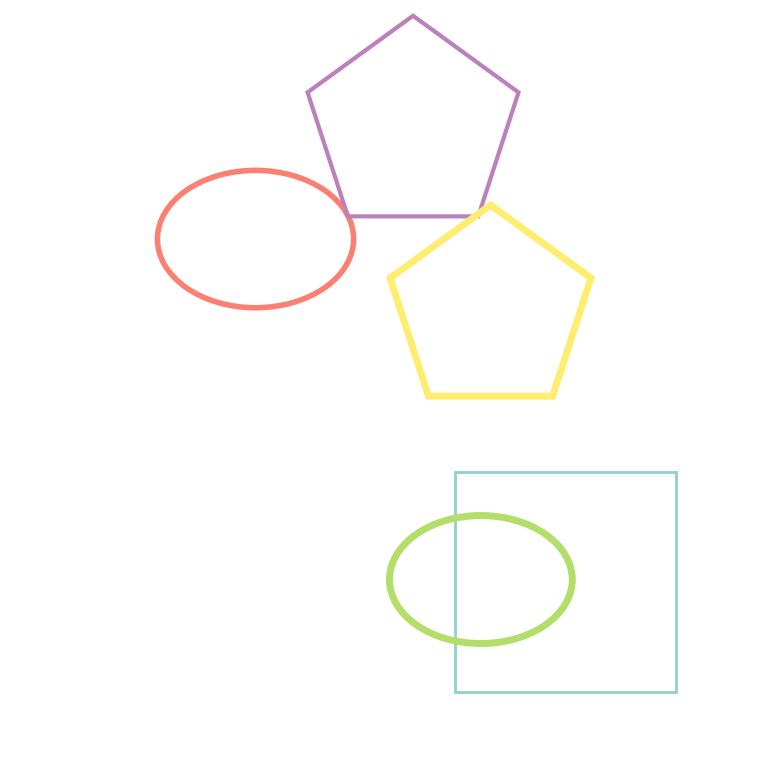[{"shape": "square", "thickness": 1, "radius": 0.72, "center": [0.735, 0.244]}, {"shape": "oval", "thickness": 2, "radius": 0.64, "center": [0.332, 0.69]}, {"shape": "oval", "thickness": 2.5, "radius": 0.59, "center": [0.624, 0.247]}, {"shape": "pentagon", "thickness": 1.5, "radius": 0.72, "center": [0.536, 0.836]}, {"shape": "pentagon", "thickness": 2.5, "radius": 0.69, "center": [0.637, 0.597]}]